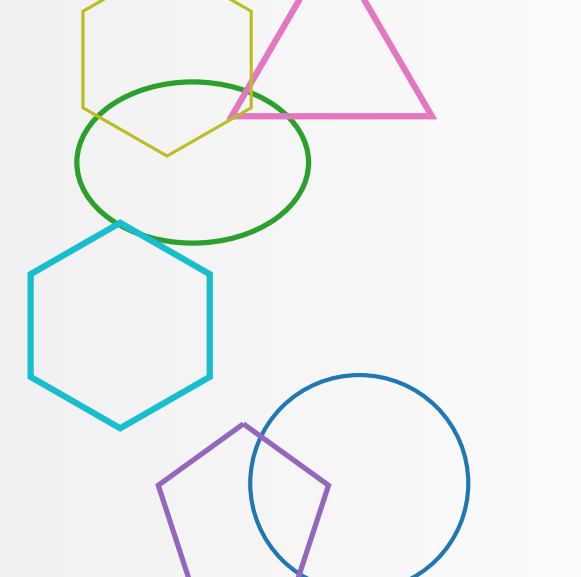[{"shape": "circle", "thickness": 2, "radius": 0.94, "center": [0.618, 0.162]}, {"shape": "oval", "thickness": 2.5, "radius": 1.0, "center": [0.332, 0.718]}, {"shape": "pentagon", "thickness": 2.5, "radius": 0.77, "center": [0.419, 0.111]}, {"shape": "triangle", "thickness": 3, "radius": 0.99, "center": [0.571, 0.897]}, {"shape": "hexagon", "thickness": 1.5, "radius": 0.84, "center": [0.287, 0.896]}, {"shape": "hexagon", "thickness": 3, "radius": 0.89, "center": [0.207, 0.435]}]